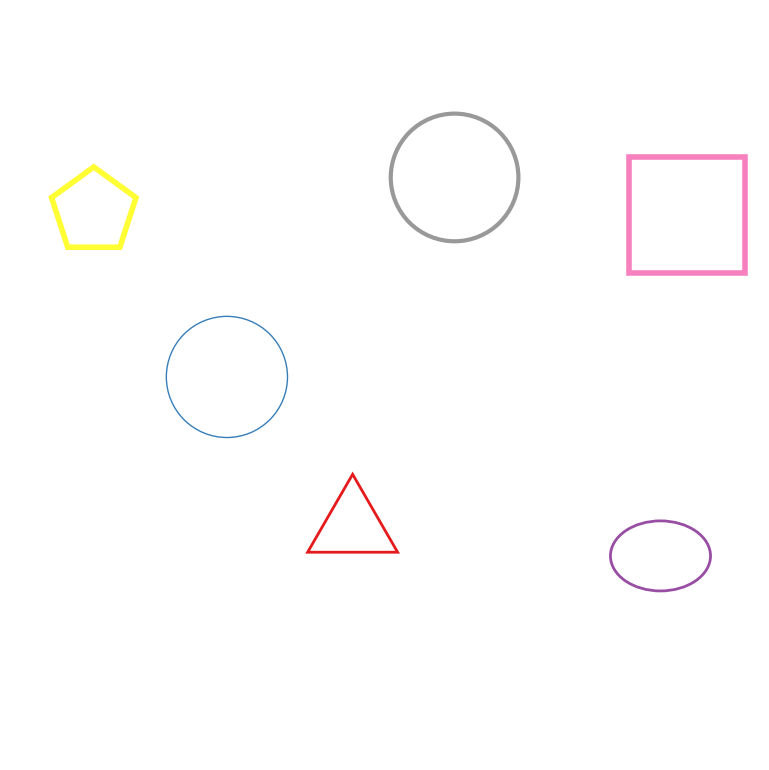[{"shape": "triangle", "thickness": 1, "radius": 0.34, "center": [0.458, 0.317]}, {"shape": "circle", "thickness": 0.5, "radius": 0.39, "center": [0.295, 0.51]}, {"shape": "oval", "thickness": 1, "radius": 0.32, "center": [0.858, 0.278]}, {"shape": "pentagon", "thickness": 2, "radius": 0.29, "center": [0.122, 0.726]}, {"shape": "square", "thickness": 2, "radius": 0.38, "center": [0.892, 0.721]}, {"shape": "circle", "thickness": 1.5, "radius": 0.41, "center": [0.59, 0.77]}]